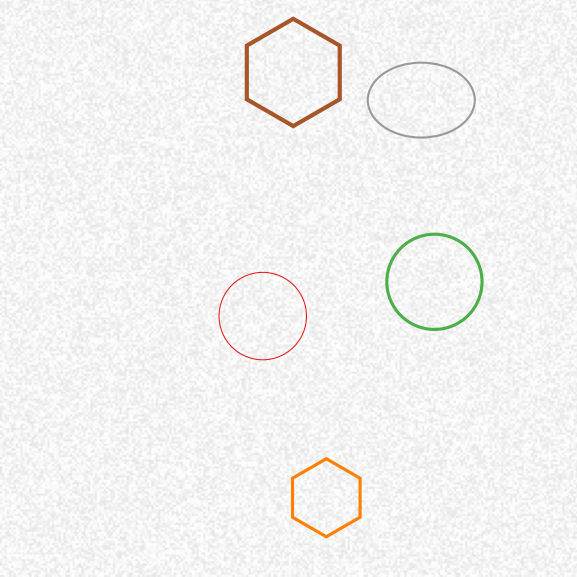[{"shape": "circle", "thickness": 0.5, "radius": 0.38, "center": [0.455, 0.452]}, {"shape": "circle", "thickness": 1.5, "radius": 0.41, "center": [0.752, 0.511]}, {"shape": "hexagon", "thickness": 1.5, "radius": 0.34, "center": [0.565, 0.137]}, {"shape": "hexagon", "thickness": 2, "radius": 0.46, "center": [0.508, 0.874]}, {"shape": "oval", "thickness": 1, "radius": 0.46, "center": [0.73, 0.826]}]